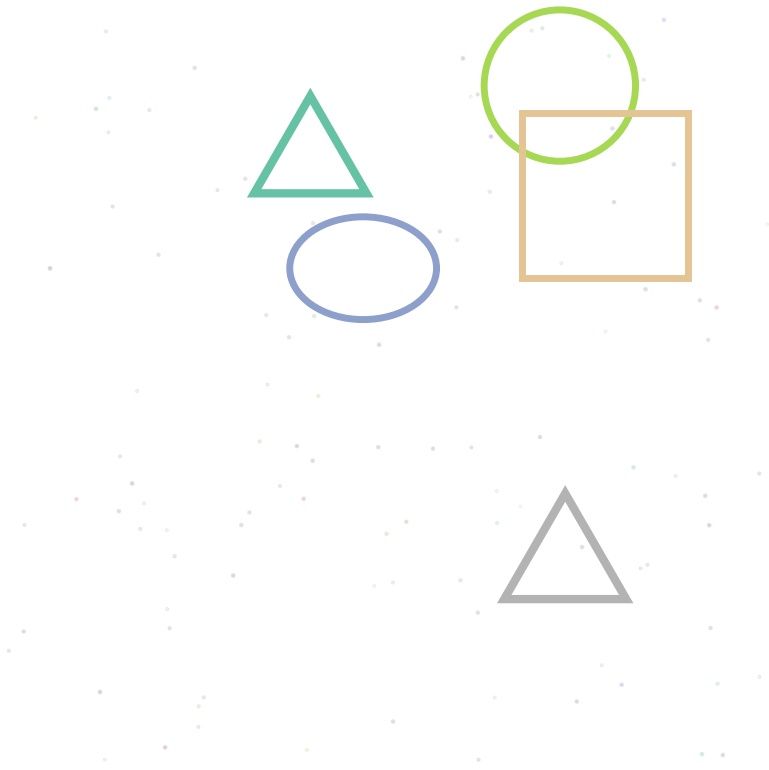[{"shape": "triangle", "thickness": 3, "radius": 0.42, "center": [0.403, 0.791]}, {"shape": "oval", "thickness": 2.5, "radius": 0.48, "center": [0.472, 0.652]}, {"shape": "circle", "thickness": 2.5, "radius": 0.49, "center": [0.727, 0.889]}, {"shape": "square", "thickness": 2.5, "radius": 0.54, "center": [0.786, 0.746]}, {"shape": "triangle", "thickness": 3, "radius": 0.46, "center": [0.734, 0.268]}]